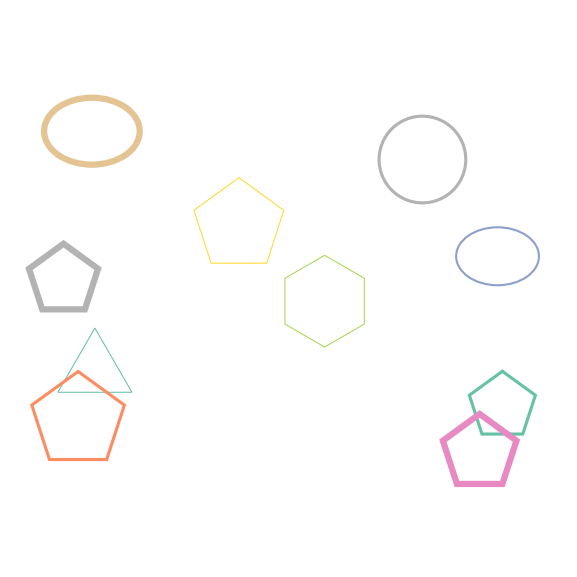[{"shape": "pentagon", "thickness": 1.5, "radius": 0.3, "center": [0.87, 0.296]}, {"shape": "triangle", "thickness": 0.5, "radius": 0.37, "center": [0.164, 0.357]}, {"shape": "pentagon", "thickness": 1.5, "radius": 0.42, "center": [0.135, 0.272]}, {"shape": "oval", "thickness": 1, "radius": 0.36, "center": [0.862, 0.555]}, {"shape": "pentagon", "thickness": 3, "radius": 0.33, "center": [0.831, 0.215]}, {"shape": "hexagon", "thickness": 0.5, "radius": 0.4, "center": [0.562, 0.478]}, {"shape": "pentagon", "thickness": 0.5, "radius": 0.41, "center": [0.414, 0.61]}, {"shape": "oval", "thickness": 3, "radius": 0.41, "center": [0.159, 0.772]}, {"shape": "circle", "thickness": 1.5, "radius": 0.38, "center": [0.731, 0.723]}, {"shape": "pentagon", "thickness": 3, "radius": 0.31, "center": [0.11, 0.514]}]